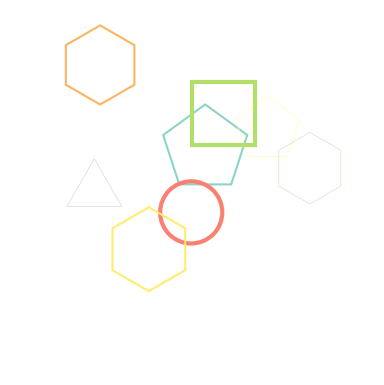[{"shape": "pentagon", "thickness": 1.5, "radius": 0.57, "center": [0.533, 0.614]}, {"shape": "pentagon", "thickness": 0.5, "radius": 0.43, "center": [0.694, 0.664]}, {"shape": "circle", "thickness": 3, "radius": 0.4, "center": [0.497, 0.448]}, {"shape": "hexagon", "thickness": 1.5, "radius": 0.51, "center": [0.26, 0.831]}, {"shape": "square", "thickness": 3, "radius": 0.41, "center": [0.581, 0.705]}, {"shape": "triangle", "thickness": 0.5, "radius": 0.41, "center": [0.245, 0.505]}, {"shape": "hexagon", "thickness": 0.5, "radius": 0.47, "center": [0.805, 0.563]}, {"shape": "hexagon", "thickness": 1.5, "radius": 0.54, "center": [0.387, 0.353]}]